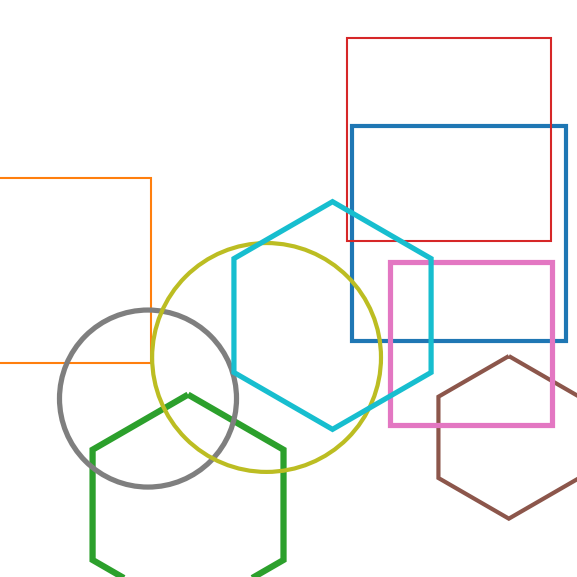[{"shape": "square", "thickness": 2, "radius": 0.93, "center": [0.795, 0.594]}, {"shape": "square", "thickness": 1, "radius": 0.8, "center": [0.102, 0.53]}, {"shape": "hexagon", "thickness": 3, "radius": 0.95, "center": [0.326, 0.125]}, {"shape": "square", "thickness": 1, "radius": 0.88, "center": [0.778, 0.757]}, {"shape": "hexagon", "thickness": 2, "radius": 0.7, "center": [0.881, 0.242]}, {"shape": "square", "thickness": 2.5, "radius": 0.7, "center": [0.816, 0.404]}, {"shape": "circle", "thickness": 2.5, "radius": 0.77, "center": [0.256, 0.309]}, {"shape": "circle", "thickness": 2, "radius": 0.99, "center": [0.462, 0.38]}, {"shape": "hexagon", "thickness": 2.5, "radius": 0.99, "center": [0.576, 0.453]}]